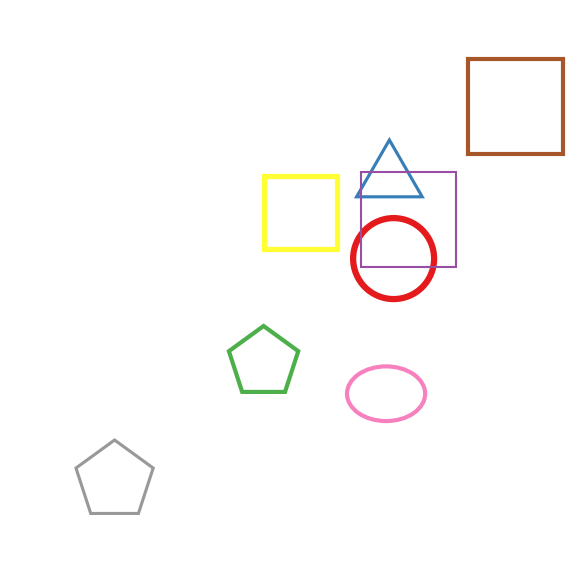[{"shape": "circle", "thickness": 3, "radius": 0.35, "center": [0.682, 0.551]}, {"shape": "triangle", "thickness": 1.5, "radius": 0.33, "center": [0.674, 0.691]}, {"shape": "pentagon", "thickness": 2, "radius": 0.32, "center": [0.456, 0.372]}, {"shape": "square", "thickness": 1, "radius": 0.41, "center": [0.707, 0.619]}, {"shape": "square", "thickness": 2.5, "radius": 0.32, "center": [0.521, 0.631]}, {"shape": "square", "thickness": 2, "radius": 0.41, "center": [0.893, 0.814]}, {"shape": "oval", "thickness": 2, "radius": 0.34, "center": [0.669, 0.317]}, {"shape": "pentagon", "thickness": 1.5, "radius": 0.35, "center": [0.198, 0.167]}]